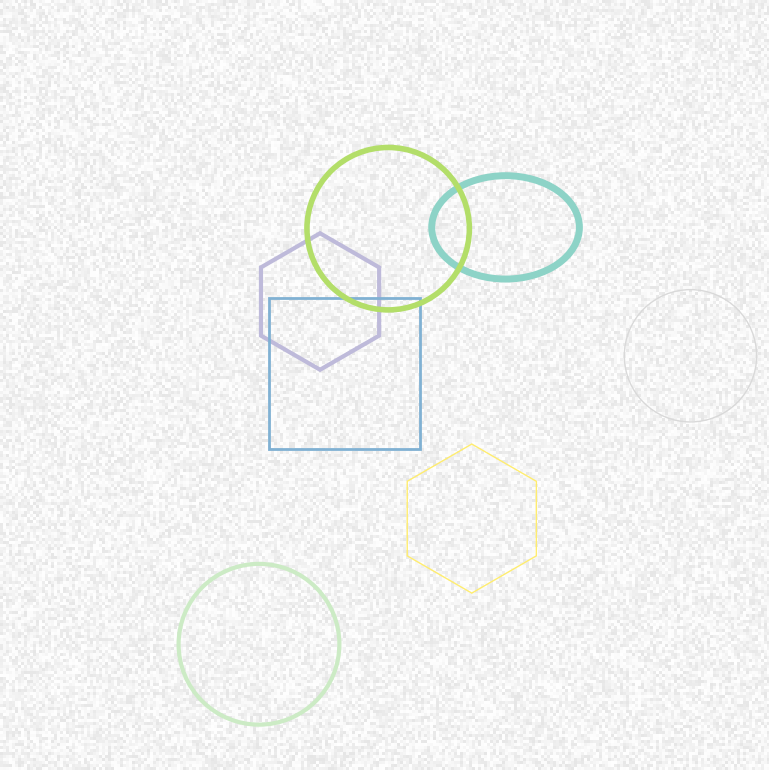[{"shape": "oval", "thickness": 2.5, "radius": 0.48, "center": [0.657, 0.705]}, {"shape": "hexagon", "thickness": 1.5, "radius": 0.44, "center": [0.416, 0.608]}, {"shape": "square", "thickness": 1, "radius": 0.49, "center": [0.447, 0.515]}, {"shape": "circle", "thickness": 2, "radius": 0.53, "center": [0.504, 0.703]}, {"shape": "circle", "thickness": 0.5, "radius": 0.43, "center": [0.897, 0.538]}, {"shape": "circle", "thickness": 1.5, "radius": 0.52, "center": [0.336, 0.163]}, {"shape": "hexagon", "thickness": 0.5, "radius": 0.48, "center": [0.613, 0.327]}]